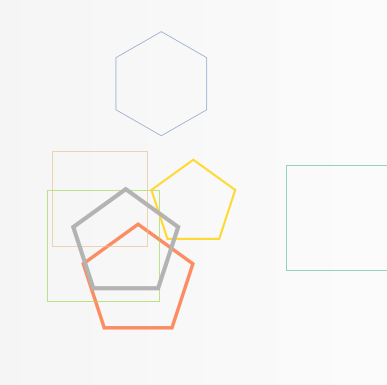[{"shape": "square", "thickness": 0.5, "radius": 0.69, "center": [0.876, 0.435]}, {"shape": "pentagon", "thickness": 2.5, "radius": 0.74, "center": [0.356, 0.269]}, {"shape": "hexagon", "thickness": 0.5, "radius": 0.68, "center": [0.416, 0.783]}, {"shape": "square", "thickness": 0.5, "radius": 0.72, "center": [0.266, 0.362]}, {"shape": "pentagon", "thickness": 1.5, "radius": 0.57, "center": [0.499, 0.471]}, {"shape": "square", "thickness": 0.5, "radius": 0.61, "center": [0.257, 0.484]}, {"shape": "pentagon", "thickness": 3, "radius": 0.71, "center": [0.324, 0.366]}]